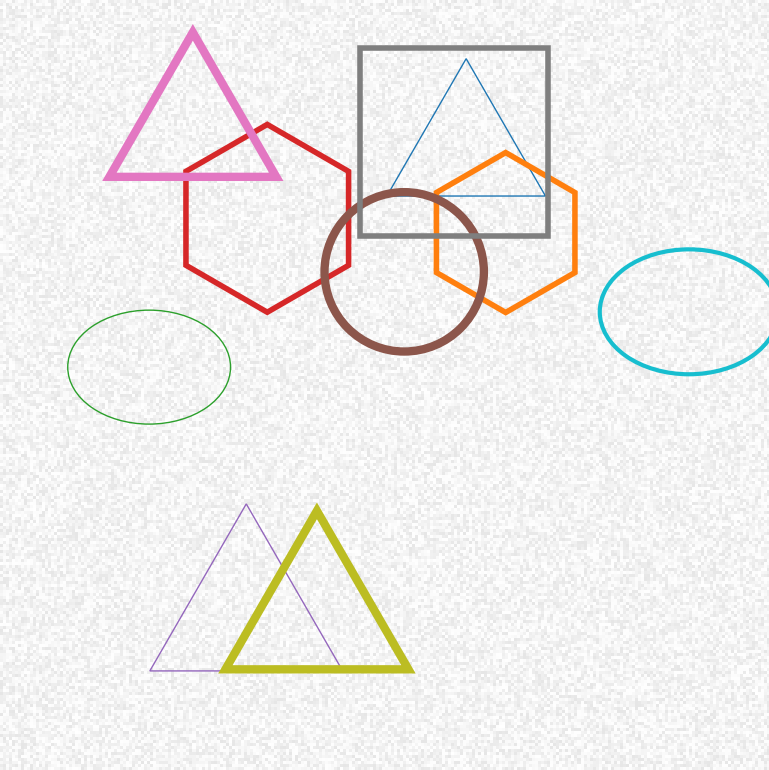[{"shape": "triangle", "thickness": 0.5, "radius": 0.59, "center": [0.605, 0.805]}, {"shape": "hexagon", "thickness": 2, "radius": 0.52, "center": [0.657, 0.698]}, {"shape": "oval", "thickness": 0.5, "radius": 0.53, "center": [0.194, 0.523]}, {"shape": "hexagon", "thickness": 2, "radius": 0.61, "center": [0.347, 0.716]}, {"shape": "triangle", "thickness": 0.5, "radius": 0.72, "center": [0.32, 0.201]}, {"shape": "circle", "thickness": 3, "radius": 0.52, "center": [0.525, 0.647]}, {"shape": "triangle", "thickness": 3, "radius": 0.63, "center": [0.25, 0.833]}, {"shape": "square", "thickness": 2, "radius": 0.61, "center": [0.59, 0.816]}, {"shape": "triangle", "thickness": 3, "radius": 0.69, "center": [0.412, 0.199]}, {"shape": "oval", "thickness": 1.5, "radius": 0.58, "center": [0.895, 0.595]}]